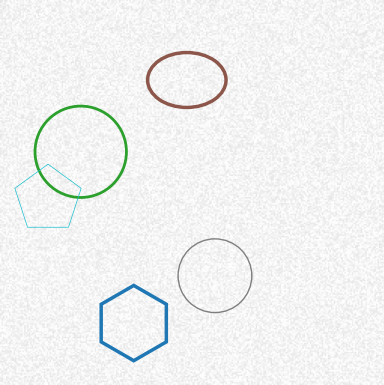[{"shape": "hexagon", "thickness": 2.5, "radius": 0.49, "center": [0.347, 0.161]}, {"shape": "circle", "thickness": 2, "radius": 0.59, "center": [0.21, 0.606]}, {"shape": "oval", "thickness": 2.5, "radius": 0.51, "center": [0.485, 0.792]}, {"shape": "circle", "thickness": 1, "radius": 0.48, "center": [0.558, 0.284]}, {"shape": "pentagon", "thickness": 0.5, "radius": 0.45, "center": [0.125, 0.483]}]